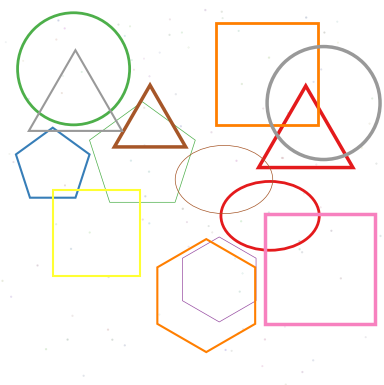[{"shape": "oval", "thickness": 2, "radius": 0.64, "center": [0.702, 0.439]}, {"shape": "triangle", "thickness": 2.5, "radius": 0.71, "center": [0.794, 0.635]}, {"shape": "pentagon", "thickness": 1.5, "radius": 0.5, "center": [0.137, 0.568]}, {"shape": "circle", "thickness": 2, "radius": 0.73, "center": [0.191, 0.821]}, {"shape": "pentagon", "thickness": 0.5, "radius": 0.72, "center": [0.37, 0.591]}, {"shape": "hexagon", "thickness": 0.5, "radius": 0.55, "center": [0.569, 0.274]}, {"shape": "hexagon", "thickness": 1.5, "radius": 0.73, "center": [0.536, 0.232]}, {"shape": "square", "thickness": 2, "radius": 0.66, "center": [0.693, 0.807]}, {"shape": "square", "thickness": 1.5, "radius": 0.56, "center": [0.25, 0.394]}, {"shape": "oval", "thickness": 0.5, "radius": 0.63, "center": [0.582, 0.534]}, {"shape": "triangle", "thickness": 2.5, "radius": 0.53, "center": [0.39, 0.672]}, {"shape": "square", "thickness": 2.5, "radius": 0.72, "center": [0.831, 0.301]}, {"shape": "triangle", "thickness": 1.5, "radius": 0.7, "center": [0.196, 0.73]}, {"shape": "circle", "thickness": 2.5, "radius": 0.73, "center": [0.84, 0.732]}]